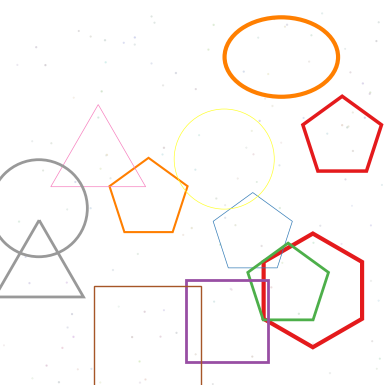[{"shape": "hexagon", "thickness": 3, "radius": 0.74, "center": [0.813, 0.246]}, {"shape": "pentagon", "thickness": 2.5, "radius": 0.54, "center": [0.889, 0.643]}, {"shape": "pentagon", "thickness": 0.5, "radius": 0.54, "center": [0.657, 0.392]}, {"shape": "pentagon", "thickness": 2, "radius": 0.55, "center": [0.748, 0.258]}, {"shape": "square", "thickness": 2, "radius": 0.53, "center": [0.59, 0.167]}, {"shape": "oval", "thickness": 3, "radius": 0.74, "center": [0.731, 0.852]}, {"shape": "pentagon", "thickness": 1.5, "radius": 0.53, "center": [0.386, 0.483]}, {"shape": "circle", "thickness": 0.5, "radius": 0.65, "center": [0.582, 0.587]}, {"shape": "square", "thickness": 1, "radius": 0.69, "center": [0.383, 0.118]}, {"shape": "triangle", "thickness": 0.5, "radius": 0.71, "center": [0.255, 0.586]}, {"shape": "triangle", "thickness": 2, "radius": 0.66, "center": [0.102, 0.295]}, {"shape": "circle", "thickness": 2, "radius": 0.63, "center": [0.101, 0.459]}]